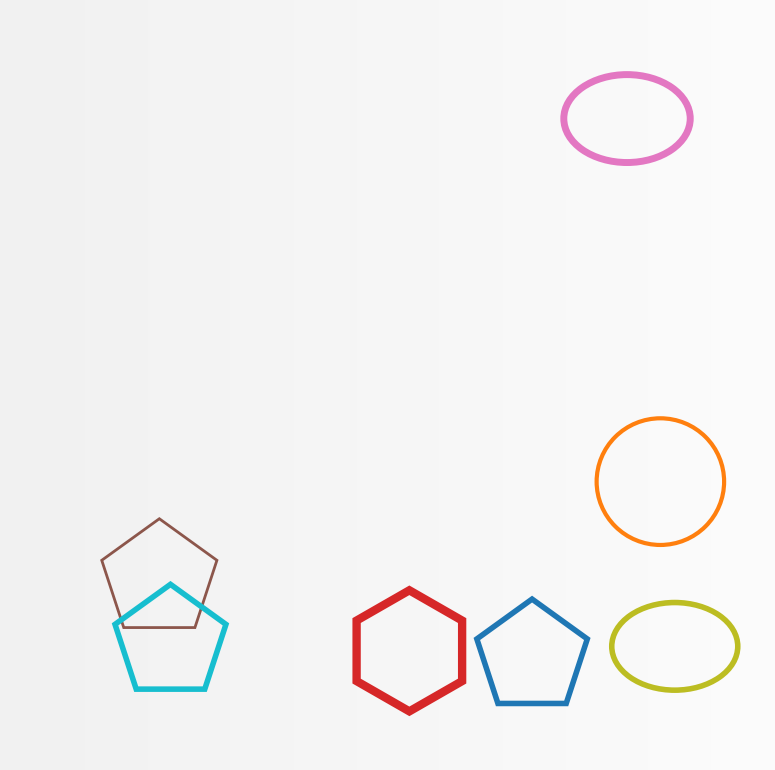[{"shape": "pentagon", "thickness": 2, "radius": 0.37, "center": [0.687, 0.147]}, {"shape": "circle", "thickness": 1.5, "radius": 0.41, "center": [0.852, 0.375]}, {"shape": "hexagon", "thickness": 3, "radius": 0.39, "center": [0.528, 0.155]}, {"shape": "pentagon", "thickness": 1, "radius": 0.39, "center": [0.206, 0.248]}, {"shape": "oval", "thickness": 2.5, "radius": 0.41, "center": [0.809, 0.846]}, {"shape": "oval", "thickness": 2, "radius": 0.41, "center": [0.871, 0.161]}, {"shape": "pentagon", "thickness": 2, "radius": 0.38, "center": [0.22, 0.166]}]